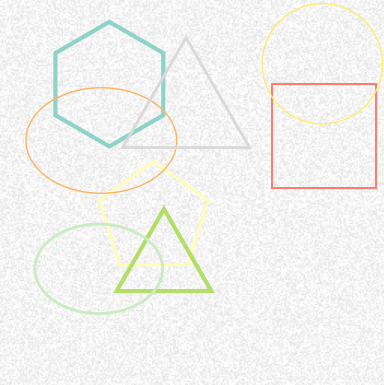[{"shape": "hexagon", "thickness": 3, "radius": 0.81, "center": [0.284, 0.781]}, {"shape": "pentagon", "thickness": 2, "radius": 0.74, "center": [0.399, 0.433]}, {"shape": "square", "thickness": 1.5, "radius": 0.67, "center": [0.842, 0.647]}, {"shape": "oval", "thickness": 1, "radius": 0.98, "center": [0.263, 0.635]}, {"shape": "triangle", "thickness": 3, "radius": 0.71, "center": [0.426, 0.315]}, {"shape": "triangle", "thickness": 2, "radius": 0.95, "center": [0.483, 0.712]}, {"shape": "oval", "thickness": 2, "radius": 0.83, "center": [0.257, 0.302]}, {"shape": "circle", "thickness": 1, "radius": 0.78, "center": [0.837, 0.834]}]